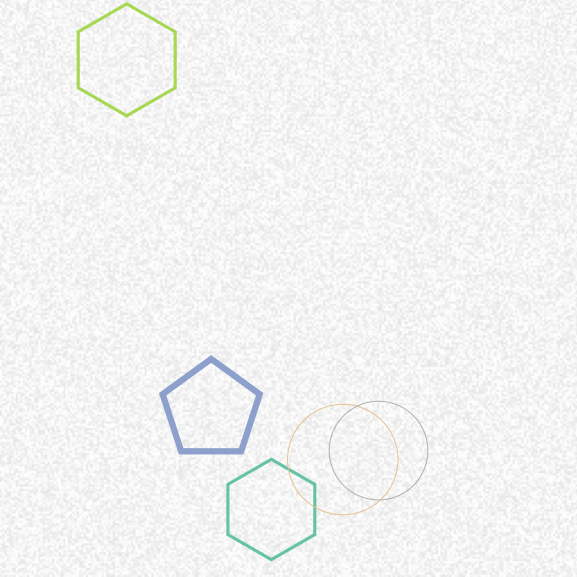[{"shape": "hexagon", "thickness": 1.5, "radius": 0.43, "center": [0.47, 0.117]}, {"shape": "pentagon", "thickness": 3, "radius": 0.44, "center": [0.366, 0.289]}, {"shape": "hexagon", "thickness": 1.5, "radius": 0.48, "center": [0.219, 0.896]}, {"shape": "circle", "thickness": 0.5, "radius": 0.48, "center": [0.594, 0.203]}, {"shape": "circle", "thickness": 0.5, "radius": 0.43, "center": [0.655, 0.219]}]